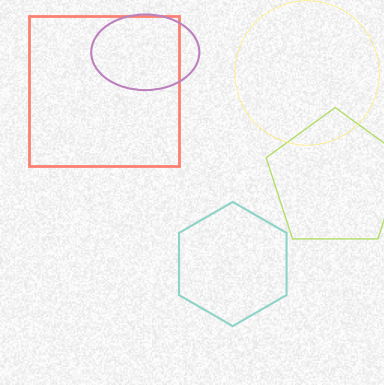[{"shape": "hexagon", "thickness": 1.5, "radius": 0.81, "center": [0.605, 0.314]}, {"shape": "square", "thickness": 2, "radius": 0.97, "center": [0.271, 0.762]}, {"shape": "pentagon", "thickness": 1, "radius": 0.94, "center": [0.871, 0.532]}, {"shape": "oval", "thickness": 1.5, "radius": 0.7, "center": [0.377, 0.864]}, {"shape": "circle", "thickness": 0.5, "radius": 0.94, "center": [0.798, 0.81]}]